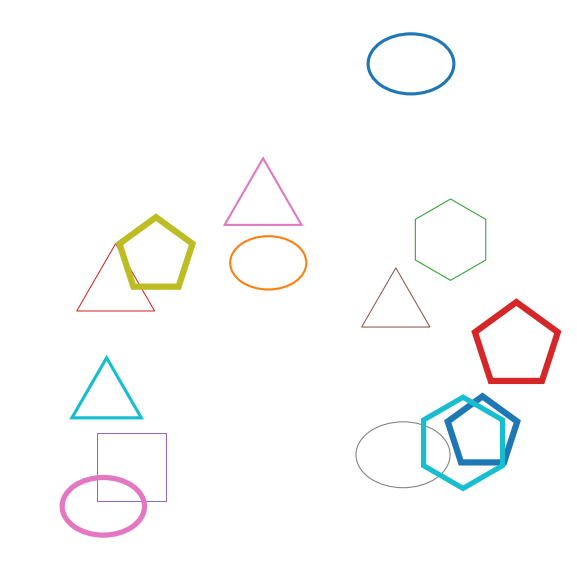[{"shape": "pentagon", "thickness": 3, "radius": 0.32, "center": [0.835, 0.25]}, {"shape": "oval", "thickness": 1.5, "radius": 0.37, "center": [0.712, 0.889]}, {"shape": "oval", "thickness": 1, "radius": 0.33, "center": [0.465, 0.544]}, {"shape": "hexagon", "thickness": 0.5, "radius": 0.35, "center": [0.78, 0.584]}, {"shape": "triangle", "thickness": 0.5, "radius": 0.39, "center": [0.2, 0.5]}, {"shape": "pentagon", "thickness": 3, "radius": 0.38, "center": [0.894, 0.401]}, {"shape": "square", "thickness": 0.5, "radius": 0.3, "center": [0.228, 0.19]}, {"shape": "triangle", "thickness": 0.5, "radius": 0.34, "center": [0.685, 0.467]}, {"shape": "triangle", "thickness": 1, "radius": 0.38, "center": [0.455, 0.648]}, {"shape": "oval", "thickness": 2.5, "radius": 0.36, "center": [0.179, 0.122]}, {"shape": "oval", "thickness": 0.5, "radius": 0.41, "center": [0.698, 0.212]}, {"shape": "pentagon", "thickness": 3, "radius": 0.33, "center": [0.27, 0.557]}, {"shape": "triangle", "thickness": 1.5, "radius": 0.35, "center": [0.185, 0.31]}, {"shape": "hexagon", "thickness": 2.5, "radius": 0.39, "center": [0.802, 0.232]}]